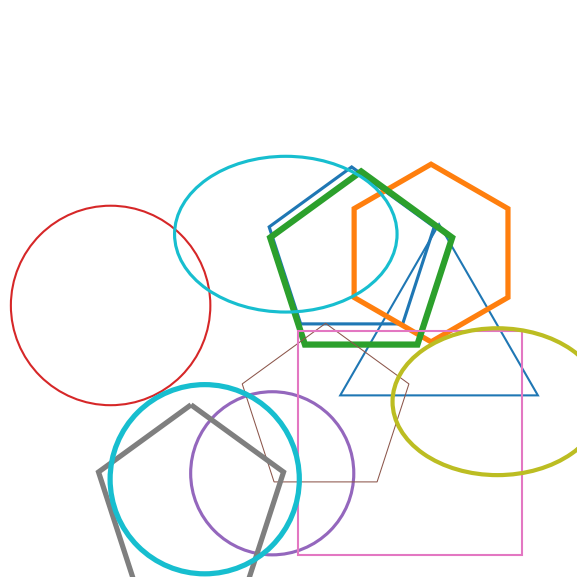[{"shape": "triangle", "thickness": 1, "radius": 0.99, "center": [0.76, 0.413]}, {"shape": "pentagon", "thickness": 1.5, "radius": 0.75, "center": [0.609, 0.56]}, {"shape": "hexagon", "thickness": 2.5, "radius": 0.77, "center": [0.746, 0.561]}, {"shape": "pentagon", "thickness": 3, "radius": 0.83, "center": [0.625, 0.537]}, {"shape": "circle", "thickness": 1, "radius": 0.86, "center": [0.192, 0.47]}, {"shape": "circle", "thickness": 1.5, "radius": 0.71, "center": [0.471, 0.18]}, {"shape": "pentagon", "thickness": 0.5, "radius": 0.76, "center": [0.564, 0.287]}, {"shape": "square", "thickness": 1, "radius": 0.97, "center": [0.709, 0.232]}, {"shape": "pentagon", "thickness": 2.5, "radius": 0.84, "center": [0.331, 0.13]}, {"shape": "oval", "thickness": 2, "radius": 0.91, "center": [0.861, 0.304]}, {"shape": "circle", "thickness": 2.5, "radius": 0.82, "center": [0.354, 0.169]}, {"shape": "oval", "thickness": 1.5, "radius": 0.96, "center": [0.495, 0.594]}]